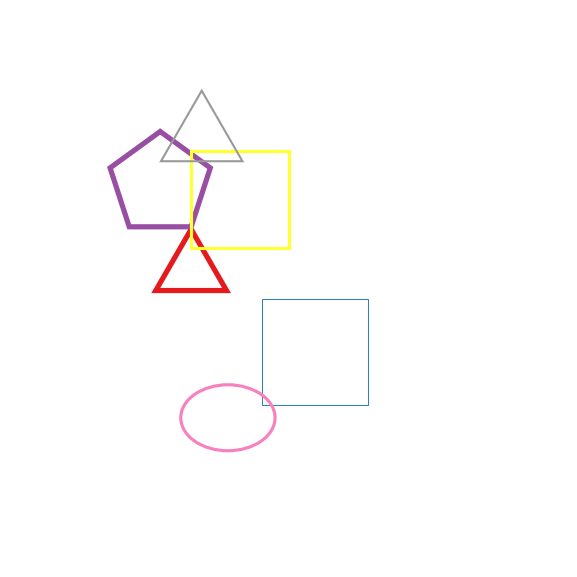[{"shape": "triangle", "thickness": 2.5, "radius": 0.35, "center": [0.331, 0.531]}, {"shape": "square", "thickness": 0.5, "radius": 0.46, "center": [0.545, 0.39]}, {"shape": "pentagon", "thickness": 2.5, "radius": 0.46, "center": [0.277, 0.68]}, {"shape": "square", "thickness": 1.5, "radius": 0.42, "center": [0.415, 0.654]}, {"shape": "oval", "thickness": 1.5, "radius": 0.41, "center": [0.395, 0.276]}, {"shape": "triangle", "thickness": 1, "radius": 0.41, "center": [0.349, 0.761]}]